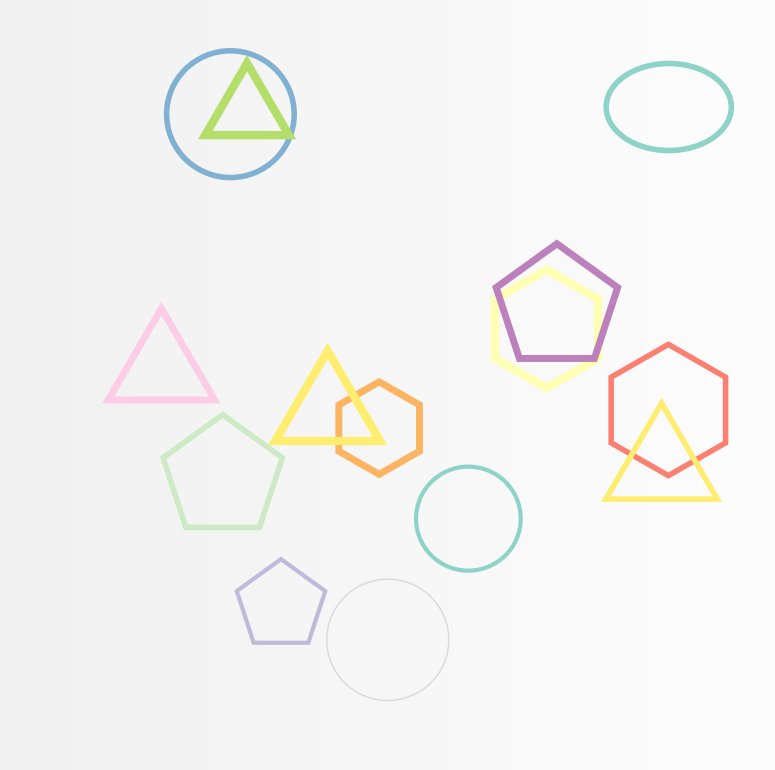[{"shape": "circle", "thickness": 1.5, "radius": 0.34, "center": [0.604, 0.326]}, {"shape": "oval", "thickness": 2, "radius": 0.4, "center": [0.863, 0.861]}, {"shape": "hexagon", "thickness": 3, "radius": 0.38, "center": [0.705, 0.573]}, {"shape": "pentagon", "thickness": 1.5, "radius": 0.3, "center": [0.363, 0.214]}, {"shape": "hexagon", "thickness": 2, "radius": 0.43, "center": [0.862, 0.468]}, {"shape": "circle", "thickness": 2, "radius": 0.41, "center": [0.297, 0.852]}, {"shape": "hexagon", "thickness": 2.5, "radius": 0.3, "center": [0.489, 0.444]}, {"shape": "triangle", "thickness": 3, "radius": 0.31, "center": [0.319, 0.856]}, {"shape": "triangle", "thickness": 2.5, "radius": 0.4, "center": [0.208, 0.52]}, {"shape": "circle", "thickness": 0.5, "radius": 0.39, "center": [0.5, 0.169]}, {"shape": "pentagon", "thickness": 2.5, "radius": 0.41, "center": [0.719, 0.601]}, {"shape": "pentagon", "thickness": 2, "radius": 0.4, "center": [0.287, 0.381]}, {"shape": "triangle", "thickness": 2, "radius": 0.42, "center": [0.854, 0.393]}, {"shape": "triangle", "thickness": 3, "radius": 0.39, "center": [0.423, 0.466]}]